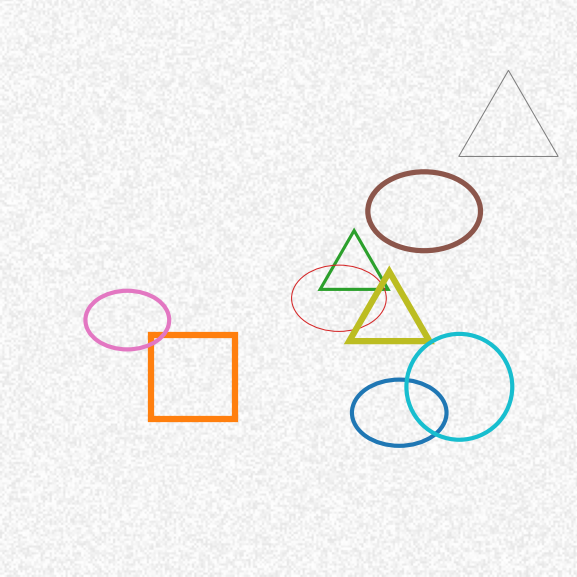[{"shape": "oval", "thickness": 2, "radius": 0.41, "center": [0.691, 0.284]}, {"shape": "square", "thickness": 3, "radius": 0.36, "center": [0.334, 0.346]}, {"shape": "triangle", "thickness": 1.5, "radius": 0.34, "center": [0.613, 0.532]}, {"shape": "oval", "thickness": 0.5, "radius": 0.41, "center": [0.587, 0.483]}, {"shape": "oval", "thickness": 2.5, "radius": 0.49, "center": [0.735, 0.633]}, {"shape": "oval", "thickness": 2, "radius": 0.36, "center": [0.22, 0.445]}, {"shape": "triangle", "thickness": 0.5, "radius": 0.5, "center": [0.88, 0.778]}, {"shape": "triangle", "thickness": 3, "radius": 0.4, "center": [0.674, 0.449]}, {"shape": "circle", "thickness": 2, "radius": 0.46, "center": [0.795, 0.329]}]